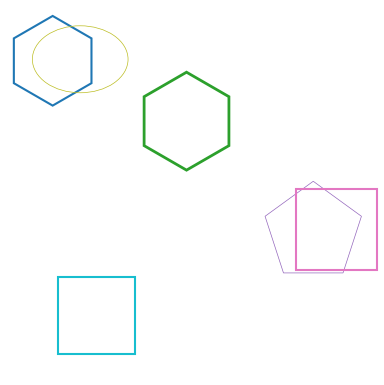[{"shape": "hexagon", "thickness": 1.5, "radius": 0.58, "center": [0.137, 0.842]}, {"shape": "hexagon", "thickness": 2, "radius": 0.64, "center": [0.484, 0.685]}, {"shape": "pentagon", "thickness": 0.5, "radius": 0.66, "center": [0.814, 0.398]}, {"shape": "square", "thickness": 1.5, "radius": 0.52, "center": [0.873, 0.403]}, {"shape": "oval", "thickness": 0.5, "radius": 0.62, "center": [0.208, 0.846]}, {"shape": "square", "thickness": 1.5, "radius": 0.5, "center": [0.251, 0.181]}]